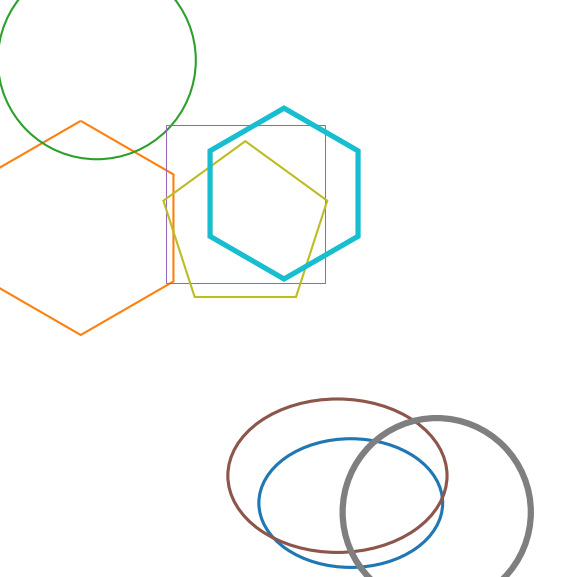[{"shape": "oval", "thickness": 1.5, "radius": 0.8, "center": [0.607, 0.128]}, {"shape": "hexagon", "thickness": 1, "radius": 0.93, "center": [0.14, 0.604]}, {"shape": "circle", "thickness": 1, "radius": 0.86, "center": [0.168, 0.895]}, {"shape": "square", "thickness": 0.5, "radius": 0.69, "center": [0.425, 0.646]}, {"shape": "oval", "thickness": 1.5, "radius": 0.95, "center": [0.584, 0.175]}, {"shape": "circle", "thickness": 3, "radius": 0.81, "center": [0.756, 0.112]}, {"shape": "pentagon", "thickness": 1, "radius": 0.75, "center": [0.425, 0.605]}, {"shape": "hexagon", "thickness": 2.5, "radius": 0.74, "center": [0.492, 0.664]}]